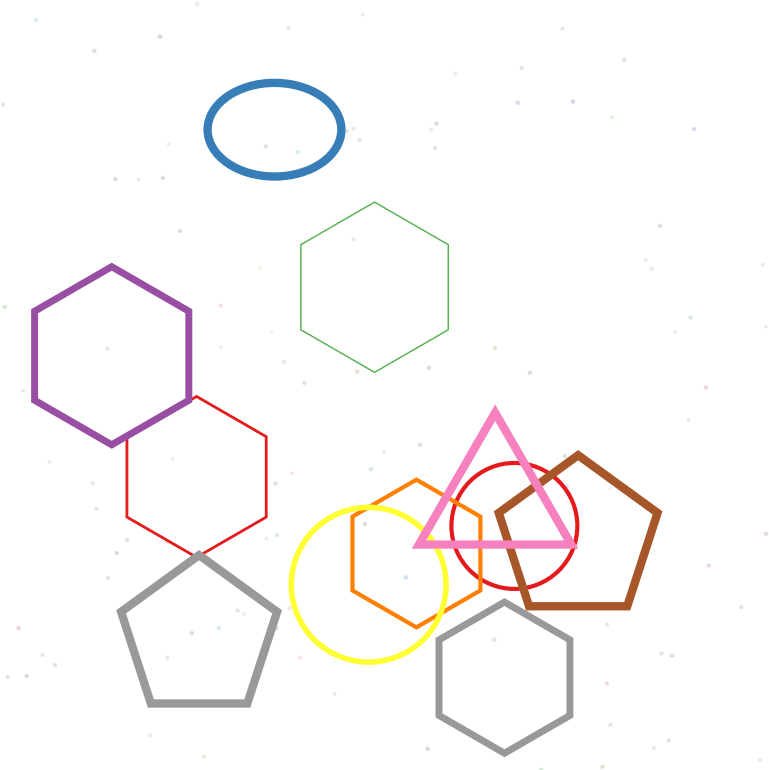[{"shape": "hexagon", "thickness": 1, "radius": 0.52, "center": [0.255, 0.381]}, {"shape": "circle", "thickness": 1.5, "radius": 0.41, "center": [0.668, 0.317]}, {"shape": "oval", "thickness": 3, "radius": 0.43, "center": [0.356, 0.832]}, {"shape": "hexagon", "thickness": 0.5, "radius": 0.55, "center": [0.486, 0.627]}, {"shape": "hexagon", "thickness": 2.5, "radius": 0.58, "center": [0.145, 0.538]}, {"shape": "hexagon", "thickness": 1.5, "radius": 0.48, "center": [0.541, 0.281]}, {"shape": "circle", "thickness": 2, "radius": 0.5, "center": [0.479, 0.241]}, {"shape": "pentagon", "thickness": 3, "radius": 0.54, "center": [0.751, 0.3]}, {"shape": "triangle", "thickness": 3, "radius": 0.57, "center": [0.643, 0.35]}, {"shape": "hexagon", "thickness": 2.5, "radius": 0.49, "center": [0.655, 0.12]}, {"shape": "pentagon", "thickness": 3, "radius": 0.53, "center": [0.259, 0.173]}]